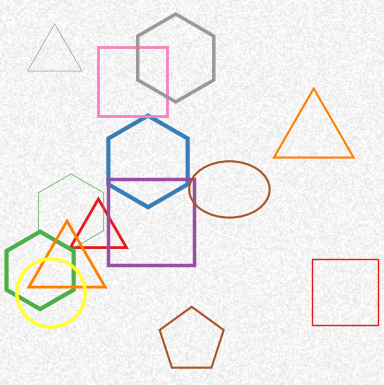[{"shape": "triangle", "thickness": 2, "radius": 0.42, "center": [0.256, 0.399]}, {"shape": "square", "thickness": 1, "radius": 0.43, "center": [0.896, 0.241]}, {"shape": "hexagon", "thickness": 3, "radius": 0.59, "center": [0.384, 0.581]}, {"shape": "hexagon", "thickness": 3, "radius": 0.5, "center": [0.104, 0.298]}, {"shape": "hexagon", "thickness": 0.5, "radius": 0.49, "center": [0.185, 0.45]}, {"shape": "square", "thickness": 2.5, "radius": 0.56, "center": [0.392, 0.423]}, {"shape": "triangle", "thickness": 2, "radius": 0.57, "center": [0.174, 0.312]}, {"shape": "triangle", "thickness": 1.5, "radius": 0.6, "center": [0.815, 0.651]}, {"shape": "circle", "thickness": 2.5, "radius": 0.44, "center": [0.133, 0.239]}, {"shape": "pentagon", "thickness": 1.5, "radius": 0.44, "center": [0.498, 0.116]}, {"shape": "oval", "thickness": 1.5, "radius": 0.52, "center": [0.596, 0.508]}, {"shape": "square", "thickness": 2, "radius": 0.45, "center": [0.345, 0.788]}, {"shape": "triangle", "thickness": 0.5, "radius": 0.41, "center": [0.142, 0.856]}, {"shape": "hexagon", "thickness": 2.5, "radius": 0.57, "center": [0.457, 0.849]}]